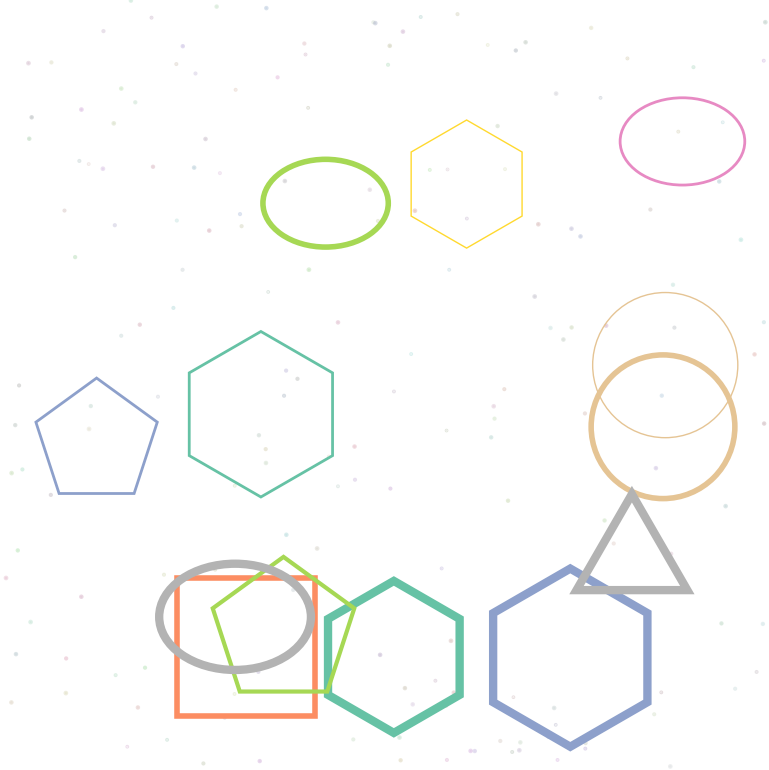[{"shape": "hexagon", "thickness": 3, "radius": 0.49, "center": [0.511, 0.147]}, {"shape": "hexagon", "thickness": 1, "radius": 0.54, "center": [0.339, 0.462]}, {"shape": "square", "thickness": 2, "radius": 0.45, "center": [0.319, 0.16]}, {"shape": "hexagon", "thickness": 3, "radius": 0.58, "center": [0.741, 0.146]}, {"shape": "pentagon", "thickness": 1, "radius": 0.41, "center": [0.125, 0.426]}, {"shape": "oval", "thickness": 1, "radius": 0.4, "center": [0.886, 0.816]}, {"shape": "pentagon", "thickness": 1.5, "radius": 0.48, "center": [0.368, 0.18]}, {"shape": "oval", "thickness": 2, "radius": 0.41, "center": [0.423, 0.736]}, {"shape": "hexagon", "thickness": 0.5, "radius": 0.42, "center": [0.606, 0.761]}, {"shape": "circle", "thickness": 2, "radius": 0.47, "center": [0.861, 0.446]}, {"shape": "circle", "thickness": 0.5, "radius": 0.47, "center": [0.864, 0.526]}, {"shape": "triangle", "thickness": 3, "radius": 0.42, "center": [0.821, 0.275]}, {"shape": "oval", "thickness": 3, "radius": 0.49, "center": [0.305, 0.199]}]